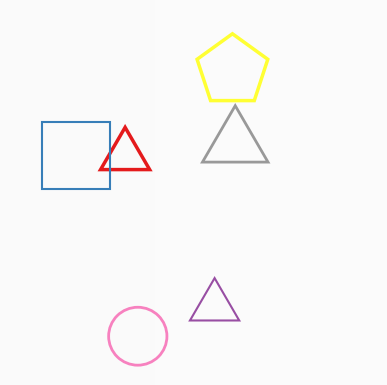[{"shape": "triangle", "thickness": 2.5, "radius": 0.37, "center": [0.323, 0.596]}, {"shape": "square", "thickness": 1.5, "radius": 0.44, "center": [0.196, 0.596]}, {"shape": "triangle", "thickness": 1.5, "radius": 0.37, "center": [0.554, 0.204]}, {"shape": "pentagon", "thickness": 2.5, "radius": 0.48, "center": [0.6, 0.816]}, {"shape": "circle", "thickness": 2, "radius": 0.38, "center": [0.356, 0.127]}, {"shape": "triangle", "thickness": 2, "radius": 0.49, "center": [0.607, 0.628]}]